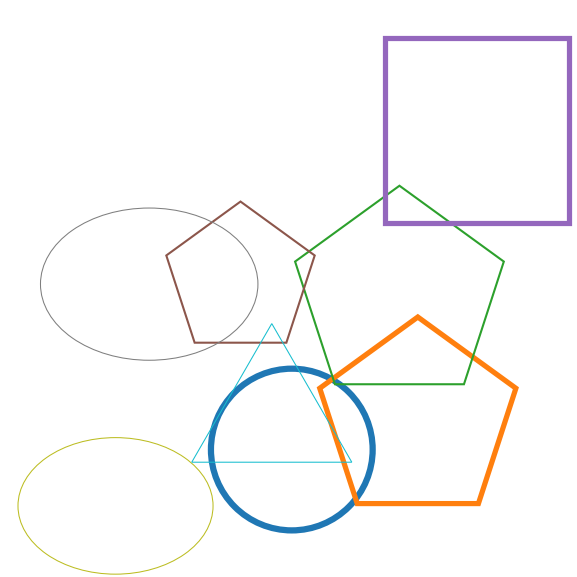[{"shape": "circle", "thickness": 3, "radius": 0.7, "center": [0.505, 0.221]}, {"shape": "pentagon", "thickness": 2.5, "radius": 0.89, "center": [0.723, 0.272]}, {"shape": "pentagon", "thickness": 1, "radius": 0.95, "center": [0.692, 0.487]}, {"shape": "square", "thickness": 2.5, "radius": 0.8, "center": [0.826, 0.773]}, {"shape": "pentagon", "thickness": 1, "radius": 0.68, "center": [0.416, 0.515]}, {"shape": "oval", "thickness": 0.5, "radius": 0.94, "center": [0.258, 0.507]}, {"shape": "oval", "thickness": 0.5, "radius": 0.84, "center": [0.2, 0.123]}, {"shape": "triangle", "thickness": 0.5, "radius": 0.8, "center": [0.471, 0.279]}]